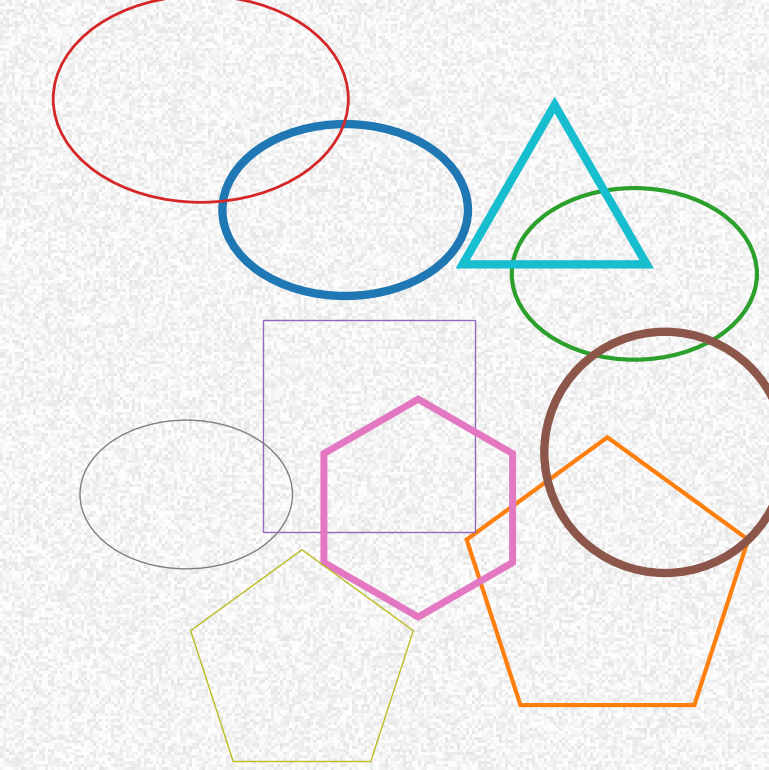[{"shape": "oval", "thickness": 3, "radius": 0.8, "center": [0.448, 0.727]}, {"shape": "pentagon", "thickness": 1.5, "radius": 0.96, "center": [0.789, 0.24]}, {"shape": "oval", "thickness": 1.5, "radius": 0.8, "center": [0.824, 0.644]}, {"shape": "oval", "thickness": 1, "radius": 0.96, "center": [0.261, 0.871]}, {"shape": "square", "thickness": 0.5, "radius": 0.69, "center": [0.479, 0.446]}, {"shape": "circle", "thickness": 3, "radius": 0.78, "center": [0.864, 0.412]}, {"shape": "hexagon", "thickness": 2.5, "radius": 0.71, "center": [0.543, 0.34]}, {"shape": "oval", "thickness": 0.5, "radius": 0.69, "center": [0.242, 0.358]}, {"shape": "pentagon", "thickness": 0.5, "radius": 0.76, "center": [0.392, 0.134]}, {"shape": "triangle", "thickness": 3, "radius": 0.69, "center": [0.72, 0.726]}]